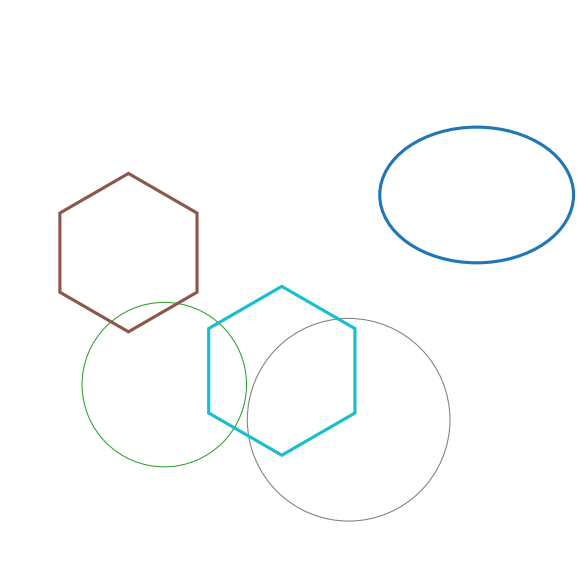[{"shape": "oval", "thickness": 1.5, "radius": 0.84, "center": [0.825, 0.662]}, {"shape": "circle", "thickness": 0.5, "radius": 0.71, "center": [0.284, 0.333]}, {"shape": "hexagon", "thickness": 1.5, "radius": 0.69, "center": [0.222, 0.562]}, {"shape": "circle", "thickness": 0.5, "radius": 0.88, "center": [0.604, 0.272]}, {"shape": "hexagon", "thickness": 1.5, "radius": 0.73, "center": [0.488, 0.357]}]